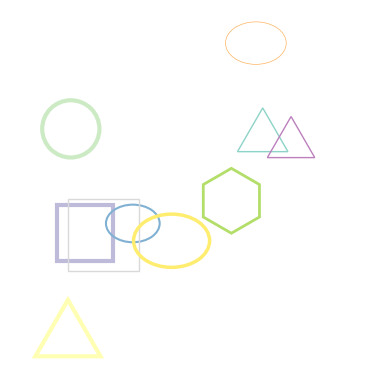[{"shape": "triangle", "thickness": 1, "radius": 0.38, "center": [0.682, 0.644]}, {"shape": "triangle", "thickness": 3, "radius": 0.49, "center": [0.176, 0.123]}, {"shape": "square", "thickness": 3, "radius": 0.36, "center": [0.222, 0.395]}, {"shape": "oval", "thickness": 1.5, "radius": 0.35, "center": [0.345, 0.42]}, {"shape": "oval", "thickness": 0.5, "radius": 0.39, "center": [0.665, 0.888]}, {"shape": "hexagon", "thickness": 2, "radius": 0.42, "center": [0.601, 0.478]}, {"shape": "square", "thickness": 1, "radius": 0.47, "center": [0.269, 0.389]}, {"shape": "triangle", "thickness": 1, "radius": 0.36, "center": [0.756, 0.626]}, {"shape": "circle", "thickness": 3, "radius": 0.37, "center": [0.184, 0.665]}, {"shape": "oval", "thickness": 2.5, "radius": 0.49, "center": [0.446, 0.375]}]